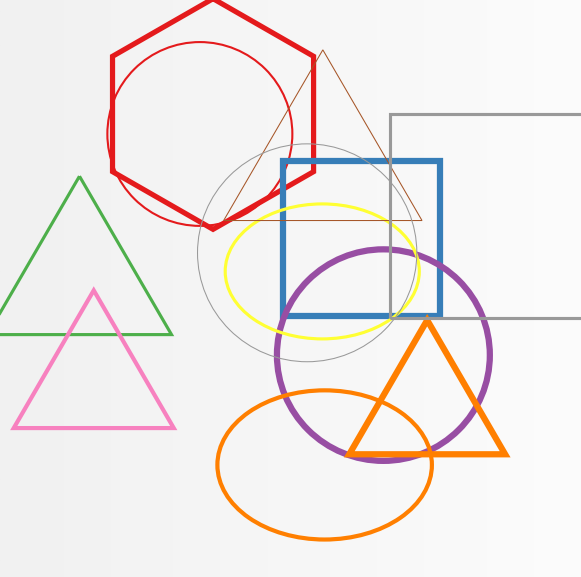[{"shape": "circle", "thickness": 1, "radius": 0.8, "center": [0.344, 0.767]}, {"shape": "hexagon", "thickness": 2.5, "radius": 1.0, "center": [0.367, 0.802]}, {"shape": "square", "thickness": 3, "radius": 0.67, "center": [0.622, 0.586]}, {"shape": "triangle", "thickness": 1.5, "radius": 0.91, "center": [0.137, 0.511]}, {"shape": "circle", "thickness": 3, "radius": 0.92, "center": [0.66, 0.384]}, {"shape": "oval", "thickness": 2, "radius": 0.92, "center": [0.559, 0.194]}, {"shape": "triangle", "thickness": 3, "radius": 0.77, "center": [0.735, 0.29]}, {"shape": "oval", "thickness": 1.5, "radius": 0.83, "center": [0.554, 0.529]}, {"shape": "triangle", "thickness": 0.5, "radius": 0.99, "center": [0.555, 0.716]}, {"shape": "triangle", "thickness": 2, "radius": 0.79, "center": [0.161, 0.337]}, {"shape": "circle", "thickness": 0.5, "radius": 0.94, "center": [0.528, 0.561]}, {"shape": "square", "thickness": 1.5, "radius": 0.88, "center": [0.848, 0.625]}]